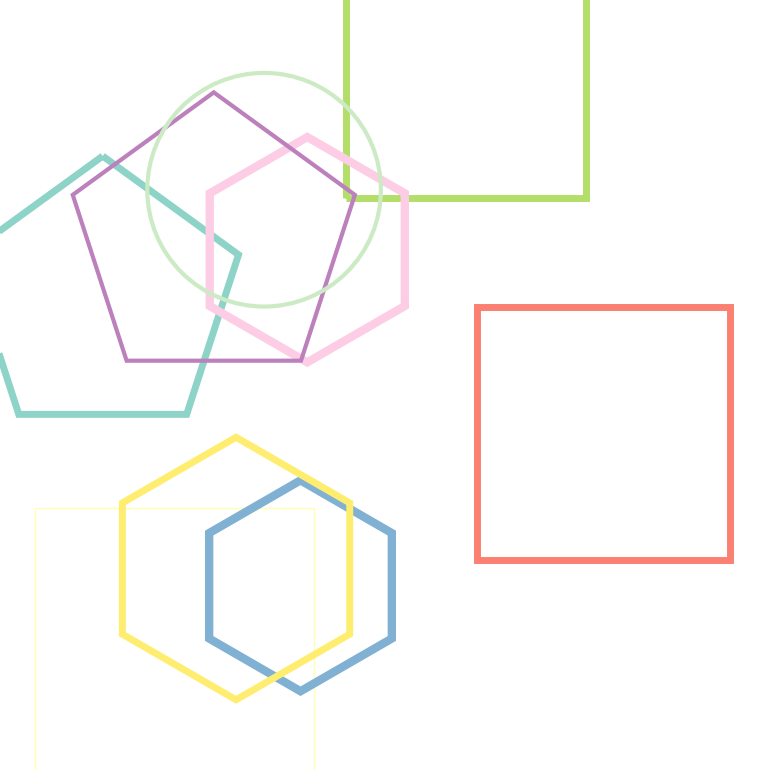[{"shape": "pentagon", "thickness": 2.5, "radius": 0.93, "center": [0.133, 0.612]}, {"shape": "square", "thickness": 0.5, "radius": 0.9, "center": [0.227, 0.16]}, {"shape": "square", "thickness": 2.5, "radius": 0.82, "center": [0.784, 0.437]}, {"shape": "hexagon", "thickness": 3, "radius": 0.68, "center": [0.39, 0.239]}, {"shape": "square", "thickness": 2.5, "radius": 0.78, "center": [0.605, 0.898]}, {"shape": "hexagon", "thickness": 3, "radius": 0.73, "center": [0.399, 0.676]}, {"shape": "pentagon", "thickness": 1.5, "radius": 0.96, "center": [0.278, 0.687]}, {"shape": "circle", "thickness": 1.5, "radius": 0.76, "center": [0.343, 0.754]}, {"shape": "hexagon", "thickness": 2.5, "radius": 0.85, "center": [0.307, 0.262]}]